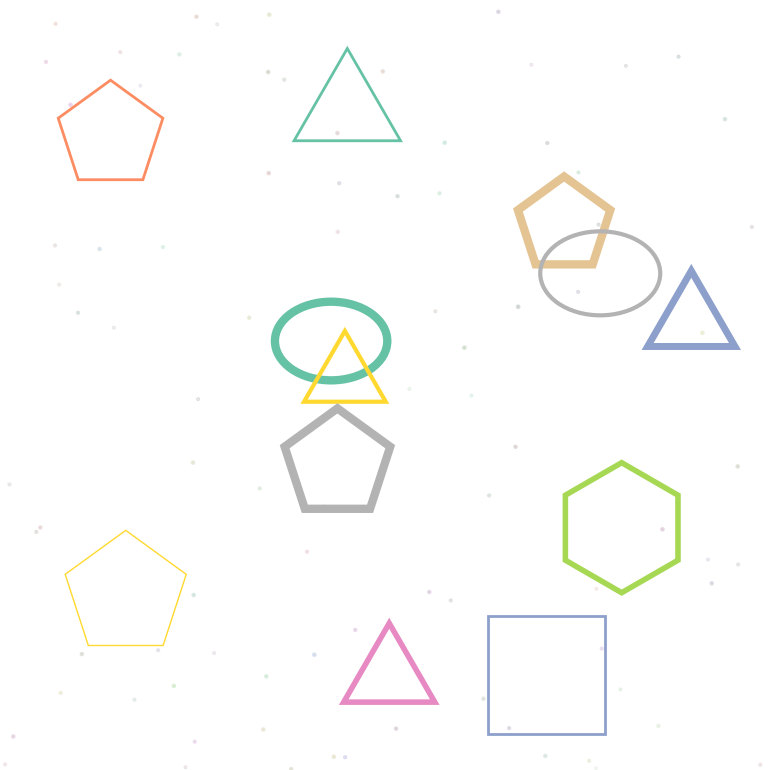[{"shape": "triangle", "thickness": 1, "radius": 0.4, "center": [0.451, 0.857]}, {"shape": "oval", "thickness": 3, "radius": 0.36, "center": [0.43, 0.557]}, {"shape": "pentagon", "thickness": 1, "radius": 0.36, "center": [0.144, 0.824]}, {"shape": "square", "thickness": 1, "radius": 0.38, "center": [0.71, 0.123]}, {"shape": "triangle", "thickness": 2.5, "radius": 0.33, "center": [0.898, 0.583]}, {"shape": "triangle", "thickness": 2, "radius": 0.34, "center": [0.506, 0.122]}, {"shape": "hexagon", "thickness": 2, "radius": 0.42, "center": [0.807, 0.315]}, {"shape": "triangle", "thickness": 1.5, "radius": 0.31, "center": [0.448, 0.509]}, {"shape": "pentagon", "thickness": 0.5, "radius": 0.41, "center": [0.163, 0.229]}, {"shape": "pentagon", "thickness": 3, "radius": 0.32, "center": [0.733, 0.708]}, {"shape": "pentagon", "thickness": 3, "radius": 0.36, "center": [0.438, 0.398]}, {"shape": "oval", "thickness": 1.5, "radius": 0.39, "center": [0.78, 0.645]}]